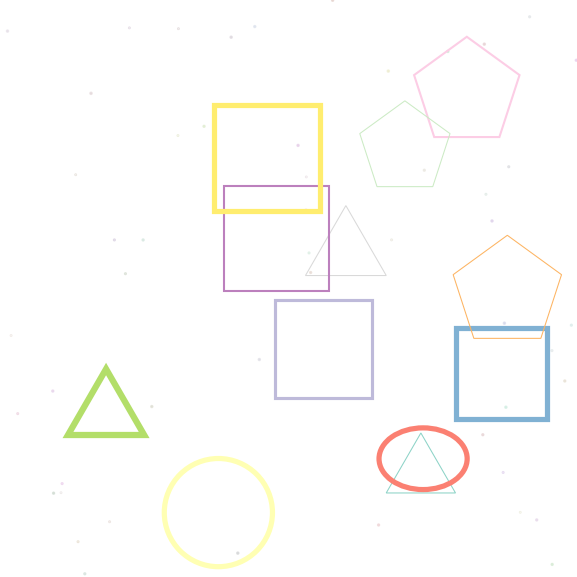[{"shape": "triangle", "thickness": 0.5, "radius": 0.35, "center": [0.729, 0.18]}, {"shape": "circle", "thickness": 2.5, "radius": 0.47, "center": [0.378, 0.112]}, {"shape": "square", "thickness": 1.5, "radius": 0.42, "center": [0.56, 0.395]}, {"shape": "oval", "thickness": 2.5, "radius": 0.38, "center": [0.733, 0.205]}, {"shape": "square", "thickness": 2.5, "radius": 0.39, "center": [0.868, 0.353]}, {"shape": "pentagon", "thickness": 0.5, "radius": 0.49, "center": [0.879, 0.493]}, {"shape": "triangle", "thickness": 3, "radius": 0.38, "center": [0.184, 0.284]}, {"shape": "pentagon", "thickness": 1, "radius": 0.48, "center": [0.808, 0.839]}, {"shape": "triangle", "thickness": 0.5, "radius": 0.4, "center": [0.599, 0.562]}, {"shape": "square", "thickness": 1, "radius": 0.46, "center": [0.479, 0.586]}, {"shape": "pentagon", "thickness": 0.5, "radius": 0.41, "center": [0.701, 0.742]}, {"shape": "square", "thickness": 2.5, "radius": 0.46, "center": [0.463, 0.725]}]